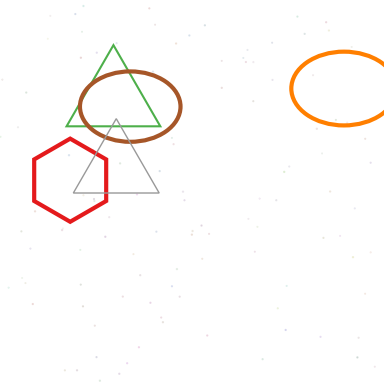[{"shape": "hexagon", "thickness": 3, "radius": 0.54, "center": [0.182, 0.532]}, {"shape": "triangle", "thickness": 1.5, "radius": 0.7, "center": [0.295, 0.742]}, {"shape": "oval", "thickness": 3, "radius": 0.68, "center": [0.893, 0.77]}, {"shape": "oval", "thickness": 3, "radius": 0.65, "center": [0.338, 0.723]}, {"shape": "triangle", "thickness": 1, "radius": 0.64, "center": [0.302, 0.563]}]